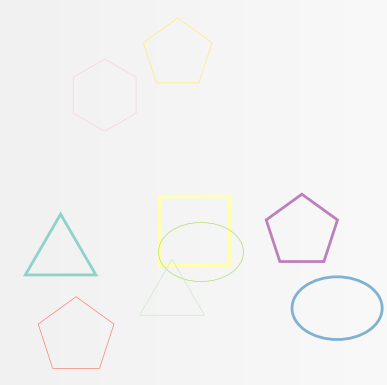[{"shape": "triangle", "thickness": 2, "radius": 0.53, "center": [0.156, 0.339]}, {"shape": "square", "thickness": 2.5, "radius": 0.45, "center": [0.501, 0.401]}, {"shape": "pentagon", "thickness": 0.5, "radius": 0.51, "center": [0.196, 0.126]}, {"shape": "oval", "thickness": 2, "radius": 0.58, "center": [0.87, 0.2]}, {"shape": "oval", "thickness": 0.5, "radius": 0.55, "center": [0.519, 0.345]}, {"shape": "hexagon", "thickness": 0.5, "radius": 0.47, "center": [0.27, 0.753]}, {"shape": "pentagon", "thickness": 2, "radius": 0.48, "center": [0.779, 0.399]}, {"shape": "triangle", "thickness": 0.5, "radius": 0.48, "center": [0.444, 0.23]}, {"shape": "pentagon", "thickness": 0.5, "radius": 0.47, "center": [0.459, 0.86]}]